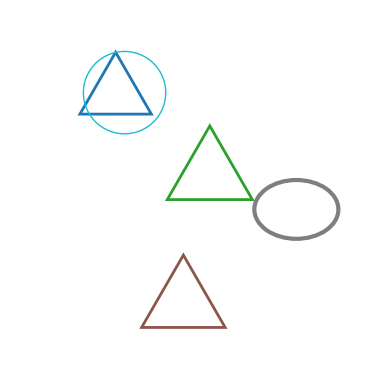[{"shape": "triangle", "thickness": 2, "radius": 0.54, "center": [0.3, 0.757]}, {"shape": "triangle", "thickness": 2, "radius": 0.64, "center": [0.545, 0.545]}, {"shape": "triangle", "thickness": 2, "radius": 0.63, "center": [0.476, 0.212]}, {"shape": "oval", "thickness": 3, "radius": 0.55, "center": [0.77, 0.456]}, {"shape": "circle", "thickness": 1, "radius": 0.53, "center": [0.324, 0.759]}]